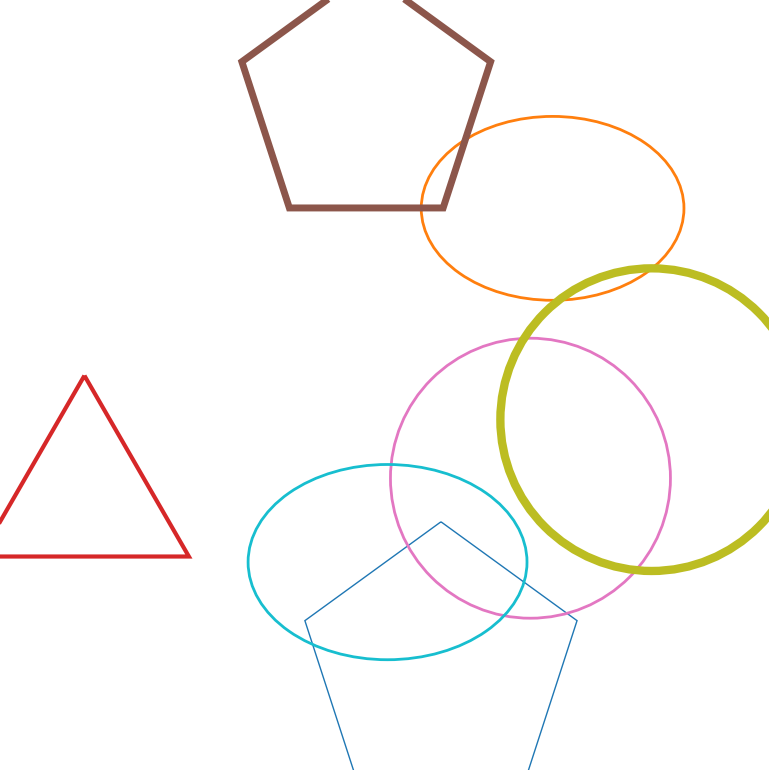[{"shape": "pentagon", "thickness": 0.5, "radius": 0.93, "center": [0.573, 0.137]}, {"shape": "oval", "thickness": 1, "radius": 0.85, "center": [0.718, 0.729]}, {"shape": "triangle", "thickness": 1.5, "radius": 0.78, "center": [0.11, 0.356]}, {"shape": "pentagon", "thickness": 2.5, "radius": 0.85, "center": [0.476, 0.867]}, {"shape": "circle", "thickness": 1, "radius": 0.91, "center": [0.689, 0.379]}, {"shape": "circle", "thickness": 3, "radius": 0.98, "center": [0.846, 0.455]}, {"shape": "oval", "thickness": 1, "radius": 0.91, "center": [0.503, 0.27]}]